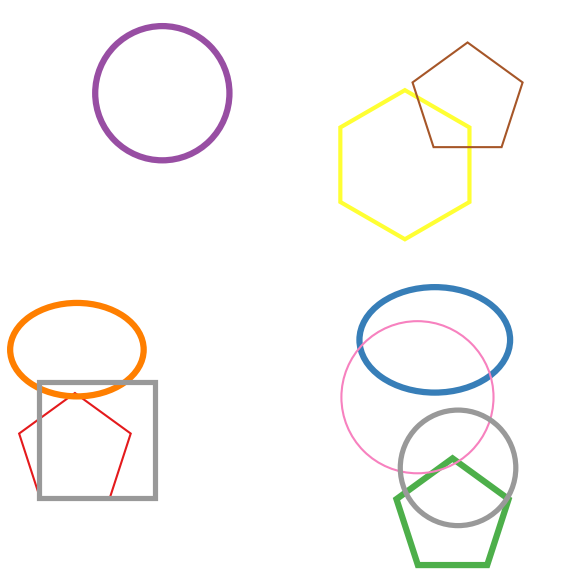[{"shape": "pentagon", "thickness": 1, "radius": 0.51, "center": [0.13, 0.217]}, {"shape": "oval", "thickness": 3, "radius": 0.65, "center": [0.753, 0.411]}, {"shape": "pentagon", "thickness": 3, "radius": 0.51, "center": [0.784, 0.103]}, {"shape": "circle", "thickness": 3, "radius": 0.58, "center": [0.281, 0.838]}, {"shape": "oval", "thickness": 3, "radius": 0.58, "center": [0.133, 0.394]}, {"shape": "hexagon", "thickness": 2, "radius": 0.65, "center": [0.701, 0.714]}, {"shape": "pentagon", "thickness": 1, "radius": 0.5, "center": [0.81, 0.825]}, {"shape": "circle", "thickness": 1, "radius": 0.66, "center": [0.723, 0.311]}, {"shape": "square", "thickness": 2.5, "radius": 0.5, "center": [0.168, 0.237]}, {"shape": "circle", "thickness": 2.5, "radius": 0.5, "center": [0.793, 0.189]}]